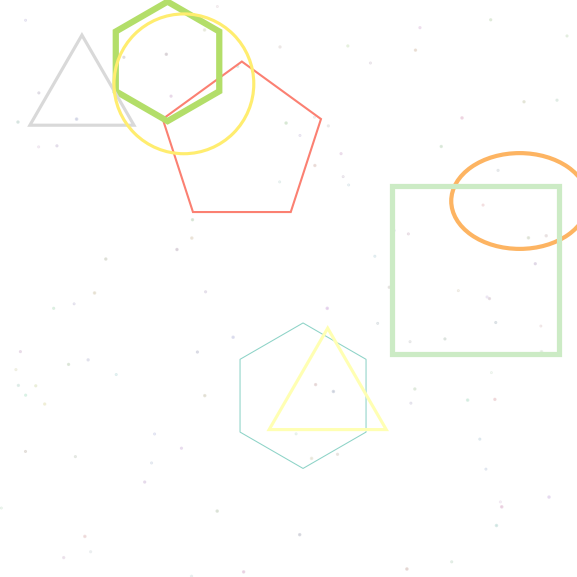[{"shape": "hexagon", "thickness": 0.5, "radius": 0.63, "center": [0.525, 0.314]}, {"shape": "triangle", "thickness": 1.5, "radius": 0.59, "center": [0.567, 0.314]}, {"shape": "pentagon", "thickness": 1, "radius": 0.72, "center": [0.419, 0.749]}, {"shape": "oval", "thickness": 2, "radius": 0.59, "center": [0.9, 0.651]}, {"shape": "hexagon", "thickness": 3, "radius": 0.52, "center": [0.29, 0.893]}, {"shape": "triangle", "thickness": 1.5, "radius": 0.52, "center": [0.142, 0.834]}, {"shape": "square", "thickness": 2.5, "radius": 0.73, "center": [0.823, 0.531]}, {"shape": "circle", "thickness": 1.5, "radius": 0.61, "center": [0.318, 0.854]}]